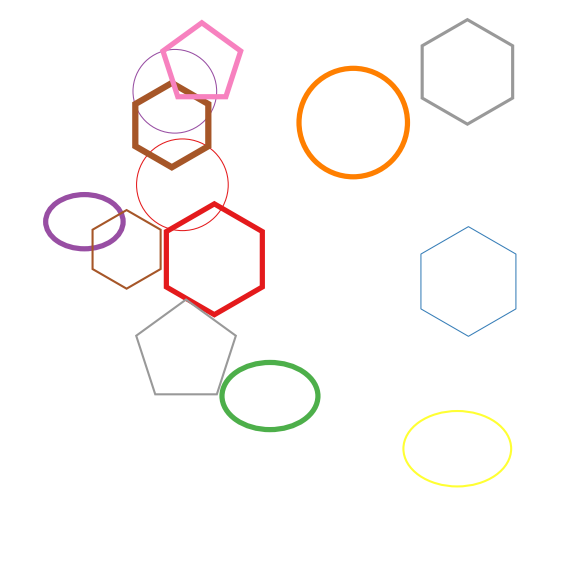[{"shape": "hexagon", "thickness": 2.5, "radius": 0.48, "center": [0.371, 0.55]}, {"shape": "circle", "thickness": 0.5, "radius": 0.4, "center": [0.316, 0.679]}, {"shape": "hexagon", "thickness": 0.5, "radius": 0.47, "center": [0.811, 0.512]}, {"shape": "oval", "thickness": 2.5, "radius": 0.42, "center": [0.467, 0.313]}, {"shape": "circle", "thickness": 0.5, "radius": 0.36, "center": [0.303, 0.841]}, {"shape": "oval", "thickness": 2.5, "radius": 0.34, "center": [0.146, 0.615]}, {"shape": "circle", "thickness": 2.5, "radius": 0.47, "center": [0.612, 0.787]}, {"shape": "oval", "thickness": 1, "radius": 0.47, "center": [0.792, 0.222]}, {"shape": "hexagon", "thickness": 3, "radius": 0.36, "center": [0.298, 0.782]}, {"shape": "hexagon", "thickness": 1, "radius": 0.34, "center": [0.219, 0.567]}, {"shape": "pentagon", "thickness": 2.5, "radius": 0.35, "center": [0.349, 0.889]}, {"shape": "hexagon", "thickness": 1.5, "radius": 0.45, "center": [0.809, 0.875]}, {"shape": "pentagon", "thickness": 1, "radius": 0.45, "center": [0.322, 0.39]}]